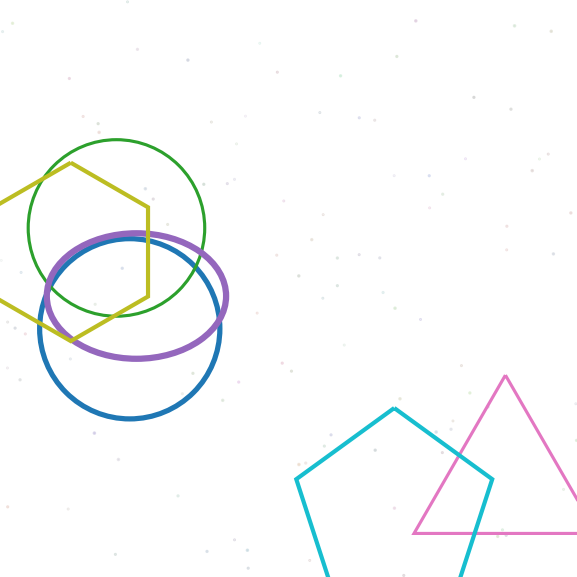[{"shape": "circle", "thickness": 2.5, "radius": 0.78, "center": [0.225, 0.43]}, {"shape": "circle", "thickness": 1.5, "radius": 0.76, "center": [0.202, 0.604]}, {"shape": "oval", "thickness": 3, "radius": 0.78, "center": [0.236, 0.487]}, {"shape": "triangle", "thickness": 1.5, "radius": 0.91, "center": [0.875, 0.167]}, {"shape": "hexagon", "thickness": 2, "radius": 0.77, "center": [0.123, 0.563]}, {"shape": "pentagon", "thickness": 2, "radius": 0.89, "center": [0.683, 0.114]}]